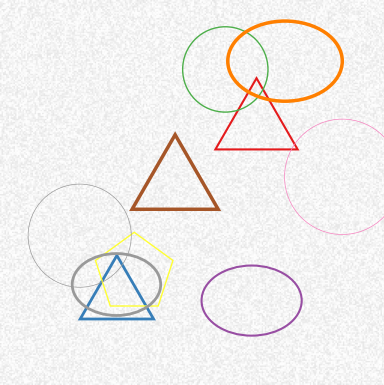[{"shape": "triangle", "thickness": 1.5, "radius": 0.62, "center": [0.666, 0.674]}, {"shape": "triangle", "thickness": 2, "radius": 0.55, "center": [0.304, 0.226]}, {"shape": "circle", "thickness": 1, "radius": 0.55, "center": [0.585, 0.82]}, {"shape": "oval", "thickness": 1.5, "radius": 0.65, "center": [0.654, 0.219]}, {"shape": "oval", "thickness": 2.5, "radius": 0.74, "center": [0.74, 0.841]}, {"shape": "pentagon", "thickness": 1, "radius": 0.53, "center": [0.349, 0.291]}, {"shape": "triangle", "thickness": 2.5, "radius": 0.65, "center": [0.455, 0.521]}, {"shape": "circle", "thickness": 0.5, "radius": 0.75, "center": [0.889, 0.541]}, {"shape": "oval", "thickness": 2, "radius": 0.57, "center": [0.302, 0.261]}, {"shape": "circle", "thickness": 0.5, "radius": 0.67, "center": [0.207, 0.388]}]